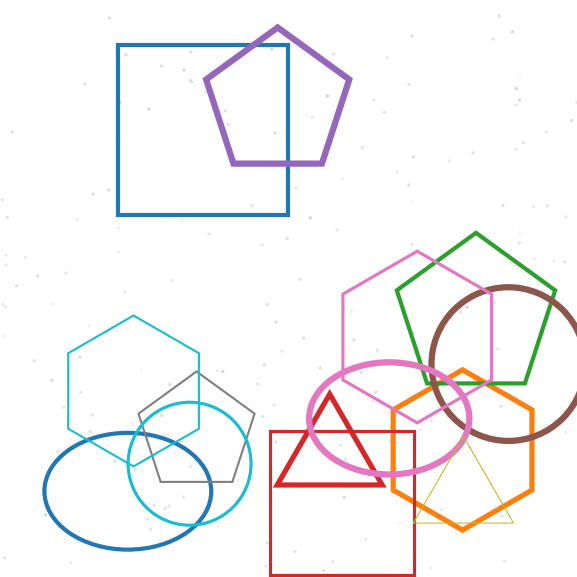[{"shape": "oval", "thickness": 2, "radius": 0.72, "center": [0.221, 0.149]}, {"shape": "square", "thickness": 2, "radius": 0.74, "center": [0.351, 0.774]}, {"shape": "hexagon", "thickness": 2.5, "radius": 0.69, "center": [0.801, 0.22]}, {"shape": "pentagon", "thickness": 2, "radius": 0.72, "center": [0.824, 0.452]}, {"shape": "triangle", "thickness": 2.5, "radius": 0.52, "center": [0.571, 0.212]}, {"shape": "square", "thickness": 1.5, "radius": 0.62, "center": [0.593, 0.128]}, {"shape": "pentagon", "thickness": 3, "radius": 0.65, "center": [0.481, 0.821]}, {"shape": "circle", "thickness": 3, "radius": 0.67, "center": [0.88, 0.369]}, {"shape": "oval", "thickness": 3, "radius": 0.69, "center": [0.674, 0.275]}, {"shape": "hexagon", "thickness": 1.5, "radius": 0.74, "center": [0.722, 0.416]}, {"shape": "pentagon", "thickness": 1, "radius": 0.53, "center": [0.34, 0.25]}, {"shape": "triangle", "thickness": 0.5, "radius": 0.5, "center": [0.802, 0.143]}, {"shape": "hexagon", "thickness": 1, "radius": 0.65, "center": [0.231, 0.322]}, {"shape": "circle", "thickness": 1.5, "radius": 0.53, "center": [0.328, 0.196]}]